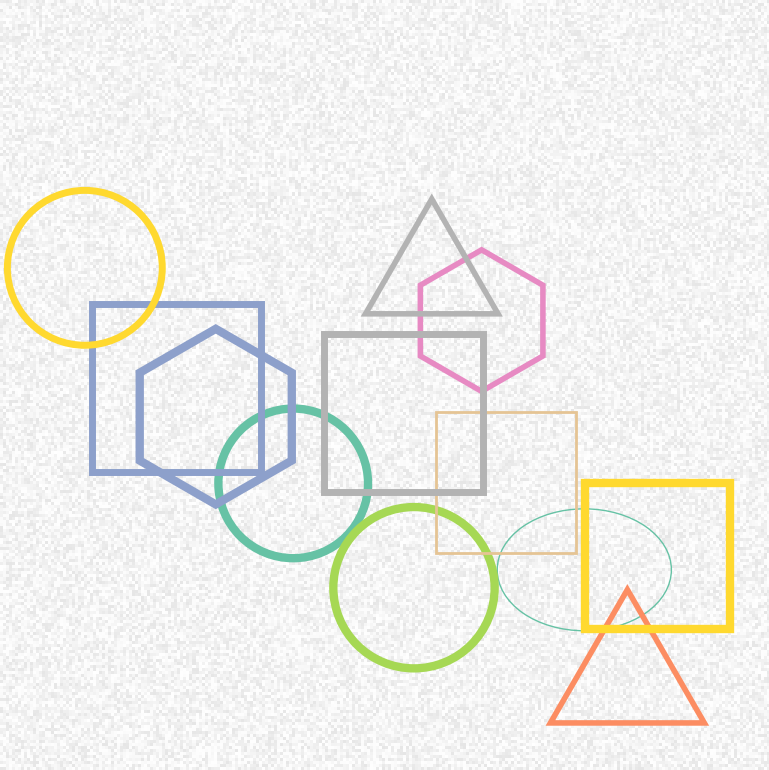[{"shape": "oval", "thickness": 0.5, "radius": 0.57, "center": [0.759, 0.26]}, {"shape": "circle", "thickness": 3, "radius": 0.49, "center": [0.381, 0.372]}, {"shape": "triangle", "thickness": 2, "radius": 0.58, "center": [0.815, 0.119]}, {"shape": "hexagon", "thickness": 3, "radius": 0.57, "center": [0.28, 0.459]}, {"shape": "square", "thickness": 2.5, "radius": 0.55, "center": [0.229, 0.496]}, {"shape": "hexagon", "thickness": 2, "radius": 0.46, "center": [0.625, 0.584]}, {"shape": "circle", "thickness": 3, "radius": 0.52, "center": [0.538, 0.237]}, {"shape": "circle", "thickness": 2.5, "radius": 0.5, "center": [0.11, 0.652]}, {"shape": "square", "thickness": 3, "radius": 0.47, "center": [0.854, 0.278]}, {"shape": "square", "thickness": 1, "radius": 0.46, "center": [0.658, 0.373]}, {"shape": "square", "thickness": 2.5, "radius": 0.51, "center": [0.524, 0.464]}, {"shape": "triangle", "thickness": 2, "radius": 0.5, "center": [0.561, 0.642]}]